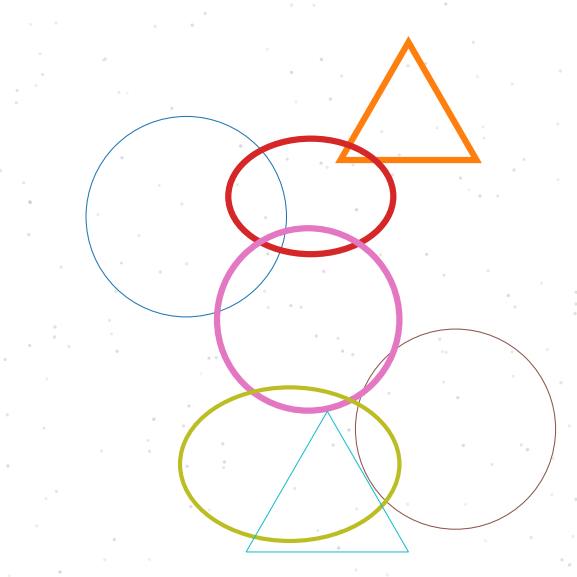[{"shape": "circle", "thickness": 0.5, "radius": 0.87, "center": [0.323, 0.624]}, {"shape": "triangle", "thickness": 3, "radius": 0.68, "center": [0.707, 0.79]}, {"shape": "oval", "thickness": 3, "radius": 0.71, "center": [0.538, 0.659]}, {"shape": "circle", "thickness": 0.5, "radius": 0.87, "center": [0.789, 0.256]}, {"shape": "circle", "thickness": 3, "radius": 0.79, "center": [0.534, 0.446]}, {"shape": "oval", "thickness": 2, "radius": 0.95, "center": [0.502, 0.195]}, {"shape": "triangle", "thickness": 0.5, "radius": 0.81, "center": [0.567, 0.125]}]